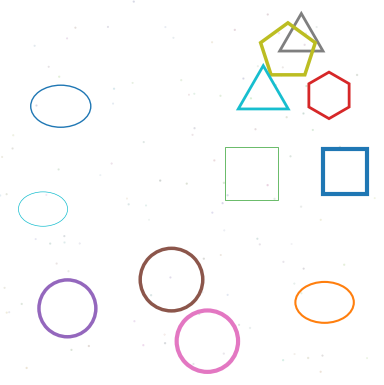[{"shape": "square", "thickness": 3, "radius": 0.29, "center": [0.896, 0.554]}, {"shape": "oval", "thickness": 1, "radius": 0.39, "center": [0.158, 0.724]}, {"shape": "oval", "thickness": 1.5, "radius": 0.38, "center": [0.843, 0.215]}, {"shape": "square", "thickness": 0.5, "radius": 0.34, "center": [0.654, 0.55]}, {"shape": "hexagon", "thickness": 2, "radius": 0.3, "center": [0.855, 0.752]}, {"shape": "circle", "thickness": 2.5, "radius": 0.37, "center": [0.175, 0.199]}, {"shape": "circle", "thickness": 2.5, "radius": 0.41, "center": [0.445, 0.274]}, {"shape": "circle", "thickness": 3, "radius": 0.4, "center": [0.539, 0.114]}, {"shape": "triangle", "thickness": 2, "radius": 0.32, "center": [0.783, 0.9]}, {"shape": "pentagon", "thickness": 2.5, "radius": 0.37, "center": [0.748, 0.866]}, {"shape": "triangle", "thickness": 2, "radius": 0.37, "center": [0.684, 0.754]}, {"shape": "oval", "thickness": 0.5, "radius": 0.32, "center": [0.112, 0.457]}]